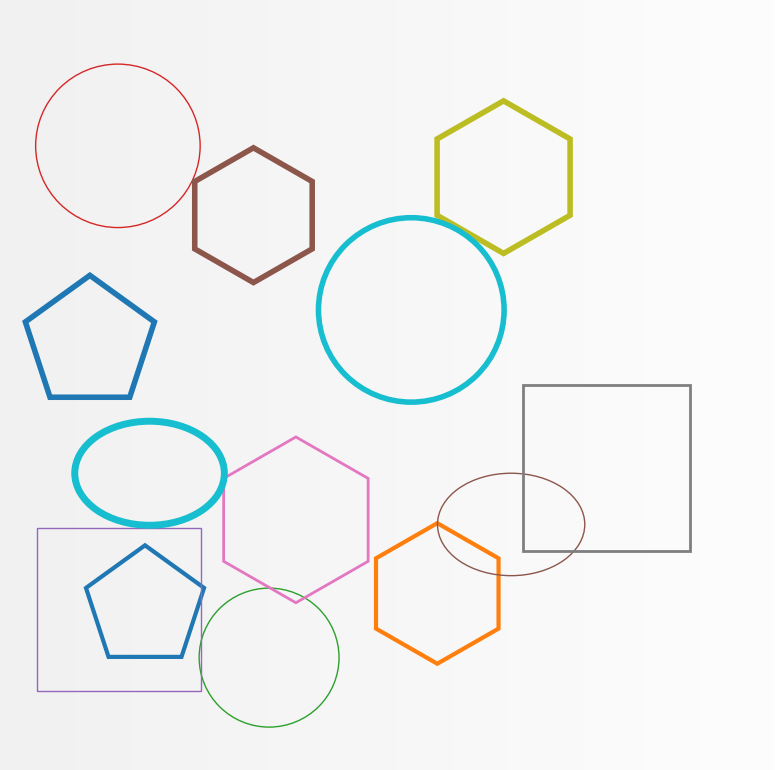[{"shape": "pentagon", "thickness": 2, "radius": 0.44, "center": [0.116, 0.555]}, {"shape": "pentagon", "thickness": 1.5, "radius": 0.4, "center": [0.187, 0.212]}, {"shape": "hexagon", "thickness": 1.5, "radius": 0.46, "center": [0.564, 0.229]}, {"shape": "circle", "thickness": 0.5, "radius": 0.45, "center": [0.347, 0.146]}, {"shape": "circle", "thickness": 0.5, "radius": 0.53, "center": [0.152, 0.811]}, {"shape": "square", "thickness": 0.5, "radius": 0.53, "center": [0.153, 0.208]}, {"shape": "hexagon", "thickness": 2, "radius": 0.44, "center": [0.327, 0.721]}, {"shape": "oval", "thickness": 0.5, "radius": 0.48, "center": [0.66, 0.319]}, {"shape": "hexagon", "thickness": 1, "radius": 0.54, "center": [0.382, 0.325]}, {"shape": "square", "thickness": 1, "radius": 0.54, "center": [0.783, 0.392]}, {"shape": "hexagon", "thickness": 2, "radius": 0.5, "center": [0.65, 0.77]}, {"shape": "oval", "thickness": 2.5, "radius": 0.48, "center": [0.193, 0.385]}, {"shape": "circle", "thickness": 2, "radius": 0.6, "center": [0.531, 0.598]}]